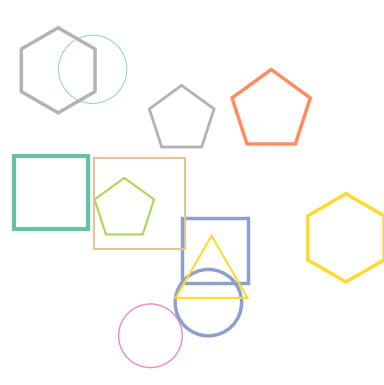[{"shape": "circle", "thickness": 0.5, "radius": 0.44, "center": [0.241, 0.82]}, {"shape": "square", "thickness": 3, "radius": 0.48, "center": [0.131, 0.5]}, {"shape": "pentagon", "thickness": 2.5, "radius": 0.53, "center": [0.704, 0.713]}, {"shape": "square", "thickness": 2.5, "radius": 0.42, "center": [0.558, 0.35]}, {"shape": "circle", "thickness": 2.5, "radius": 0.43, "center": [0.541, 0.214]}, {"shape": "circle", "thickness": 1, "radius": 0.41, "center": [0.391, 0.128]}, {"shape": "pentagon", "thickness": 1.5, "radius": 0.41, "center": [0.323, 0.457]}, {"shape": "hexagon", "thickness": 2.5, "radius": 0.57, "center": [0.899, 0.382]}, {"shape": "triangle", "thickness": 1.5, "radius": 0.54, "center": [0.55, 0.28]}, {"shape": "square", "thickness": 1.5, "radius": 0.59, "center": [0.362, 0.472]}, {"shape": "hexagon", "thickness": 2.5, "radius": 0.55, "center": [0.151, 0.817]}, {"shape": "pentagon", "thickness": 2, "radius": 0.44, "center": [0.472, 0.69]}]